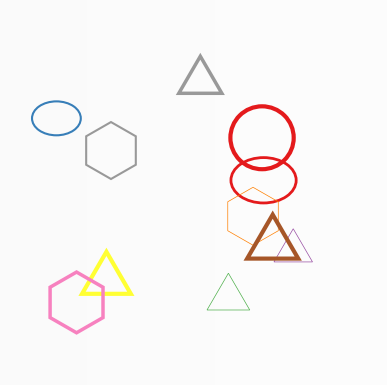[{"shape": "oval", "thickness": 2, "radius": 0.42, "center": [0.68, 0.532]}, {"shape": "circle", "thickness": 3, "radius": 0.41, "center": [0.676, 0.642]}, {"shape": "oval", "thickness": 1.5, "radius": 0.31, "center": [0.146, 0.693]}, {"shape": "triangle", "thickness": 0.5, "radius": 0.32, "center": [0.589, 0.227]}, {"shape": "triangle", "thickness": 0.5, "radius": 0.29, "center": [0.757, 0.348]}, {"shape": "hexagon", "thickness": 0.5, "radius": 0.38, "center": [0.653, 0.438]}, {"shape": "triangle", "thickness": 3, "radius": 0.36, "center": [0.275, 0.273]}, {"shape": "triangle", "thickness": 3, "radius": 0.38, "center": [0.704, 0.366]}, {"shape": "hexagon", "thickness": 2.5, "radius": 0.39, "center": [0.198, 0.214]}, {"shape": "triangle", "thickness": 2.5, "radius": 0.32, "center": [0.517, 0.79]}, {"shape": "hexagon", "thickness": 1.5, "radius": 0.37, "center": [0.286, 0.609]}]